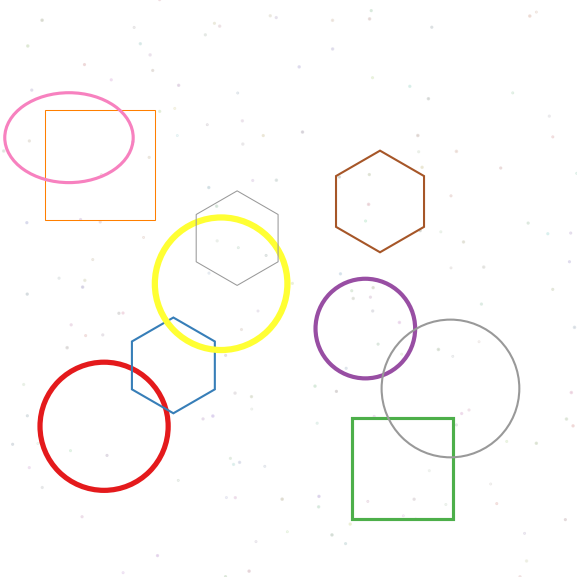[{"shape": "circle", "thickness": 2.5, "radius": 0.55, "center": [0.18, 0.261]}, {"shape": "hexagon", "thickness": 1, "radius": 0.41, "center": [0.3, 0.366]}, {"shape": "square", "thickness": 1.5, "radius": 0.44, "center": [0.696, 0.188]}, {"shape": "circle", "thickness": 2, "radius": 0.43, "center": [0.633, 0.43]}, {"shape": "square", "thickness": 0.5, "radius": 0.48, "center": [0.174, 0.713]}, {"shape": "circle", "thickness": 3, "radius": 0.57, "center": [0.383, 0.508]}, {"shape": "hexagon", "thickness": 1, "radius": 0.44, "center": [0.658, 0.65]}, {"shape": "oval", "thickness": 1.5, "radius": 0.56, "center": [0.119, 0.761]}, {"shape": "hexagon", "thickness": 0.5, "radius": 0.41, "center": [0.411, 0.587]}, {"shape": "circle", "thickness": 1, "radius": 0.6, "center": [0.78, 0.326]}]